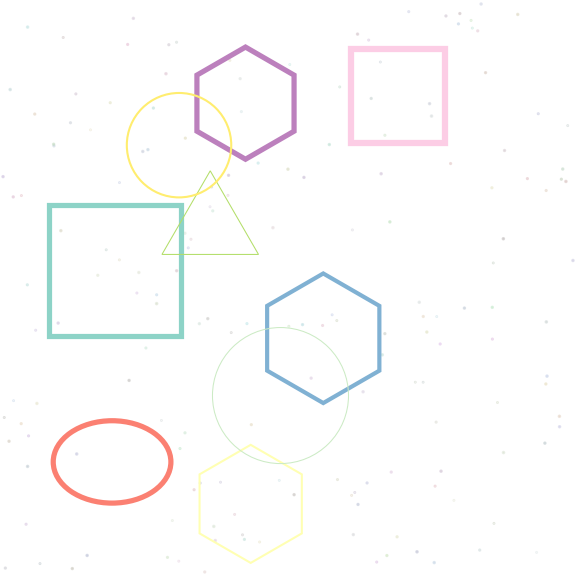[{"shape": "square", "thickness": 2.5, "radius": 0.57, "center": [0.2, 0.531]}, {"shape": "hexagon", "thickness": 1, "radius": 0.51, "center": [0.434, 0.127]}, {"shape": "oval", "thickness": 2.5, "radius": 0.51, "center": [0.194, 0.199]}, {"shape": "hexagon", "thickness": 2, "radius": 0.56, "center": [0.56, 0.413]}, {"shape": "triangle", "thickness": 0.5, "radius": 0.48, "center": [0.364, 0.607]}, {"shape": "square", "thickness": 3, "radius": 0.41, "center": [0.689, 0.832]}, {"shape": "hexagon", "thickness": 2.5, "radius": 0.49, "center": [0.425, 0.82]}, {"shape": "circle", "thickness": 0.5, "radius": 0.59, "center": [0.486, 0.314]}, {"shape": "circle", "thickness": 1, "radius": 0.45, "center": [0.31, 0.748]}]